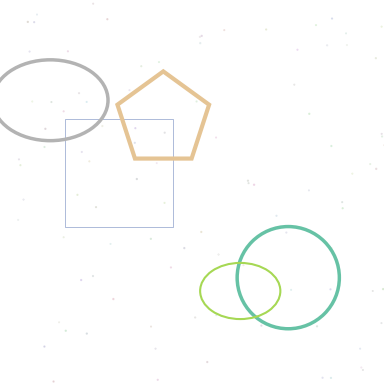[{"shape": "circle", "thickness": 2.5, "radius": 0.66, "center": [0.749, 0.279]}, {"shape": "square", "thickness": 0.5, "radius": 0.7, "center": [0.309, 0.551]}, {"shape": "oval", "thickness": 1.5, "radius": 0.52, "center": [0.624, 0.244]}, {"shape": "pentagon", "thickness": 3, "radius": 0.63, "center": [0.424, 0.689]}, {"shape": "oval", "thickness": 2.5, "radius": 0.75, "center": [0.131, 0.74]}]